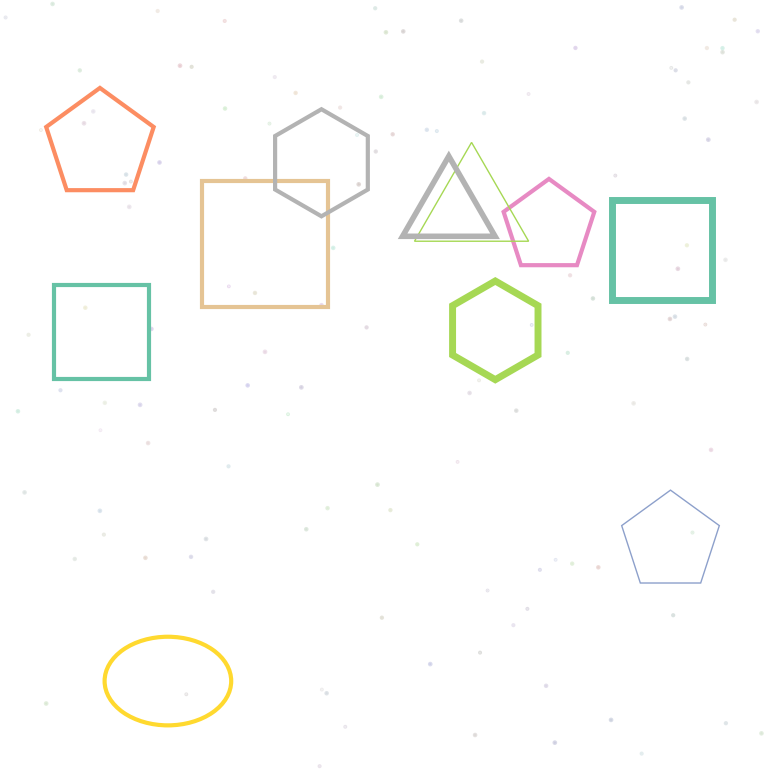[{"shape": "square", "thickness": 2.5, "radius": 0.32, "center": [0.859, 0.675]}, {"shape": "square", "thickness": 1.5, "radius": 0.31, "center": [0.131, 0.569]}, {"shape": "pentagon", "thickness": 1.5, "radius": 0.37, "center": [0.13, 0.812]}, {"shape": "pentagon", "thickness": 0.5, "radius": 0.33, "center": [0.871, 0.297]}, {"shape": "pentagon", "thickness": 1.5, "radius": 0.31, "center": [0.713, 0.706]}, {"shape": "hexagon", "thickness": 2.5, "radius": 0.32, "center": [0.643, 0.571]}, {"shape": "triangle", "thickness": 0.5, "radius": 0.43, "center": [0.612, 0.729]}, {"shape": "oval", "thickness": 1.5, "radius": 0.41, "center": [0.218, 0.116]}, {"shape": "square", "thickness": 1.5, "radius": 0.41, "center": [0.344, 0.683]}, {"shape": "triangle", "thickness": 2, "radius": 0.35, "center": [0.583, 0.728]}, {"shape": "hexagon", "thickness": 1.5, "radius": 0.35, "center": [0.417, 0.789]}]